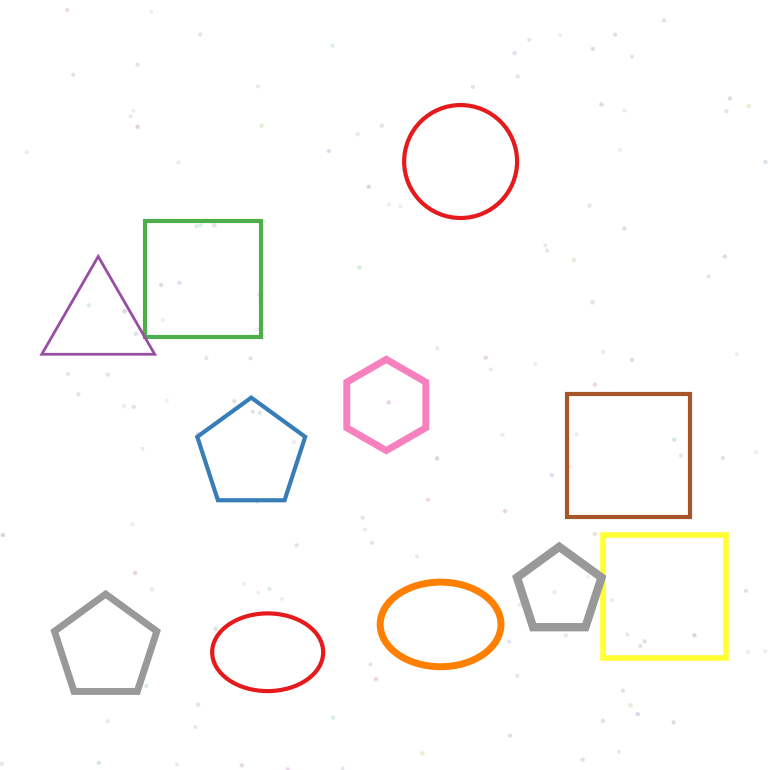[{"shape": "oval", "thickness": 1.5, "radius": 0.36, "center": [0.348, 0.153]}, {"shape": "circle", "thickness": 1.5, "radius": 0.37, "center": [0.598, 0.79]}, {"shape": "pentagon", "thickness": 1.5, "radius": 0.37, "center": [0.326, 0.41]}, {"shape": "square", "thickness": 1.5, "radius": 0.38, "center": [0.263, 0.638]}, {"shape": "triangle", "thickness": 1, "radius": 0.42, "center": [0.128, 0.582]}, {"shape": "oval", "thickness": 2.5, "radius": 0.39, "center": [0.572, 0.189]}, {"shape": "square", "thickness": 2, "radius": 0.4, "center": [0.863, 0.225]}, {"shape": "square", "thickness": 1.5, "radius": 0.4, "center": [0.816, 0.409]}, {"shape": "hexagon", "thickness": 2.5, "radius": 0.3, "center": [0.502, 0.474]}, {"shape": "pentagon", "thickness": 2.5, "radius": 0.35, "center": [0.137, 0.159]}, {"shape": "pentagon", "thickness": 3, "radius": 0.29, "center": [0.726, 0.232]}]